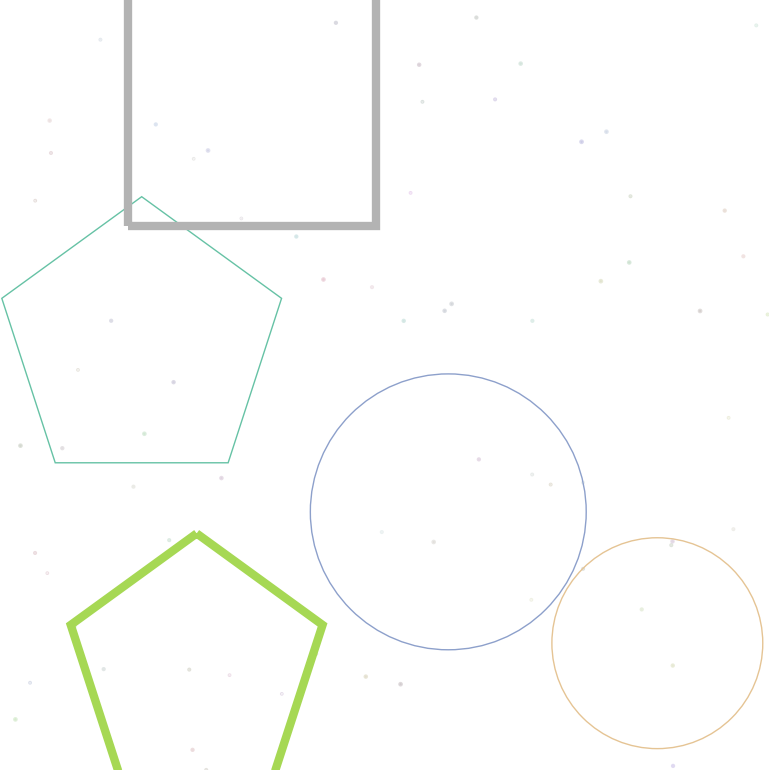[{"shape": "pentagon", "thickness": 0.5, "radius": 0.96, "center": [0.184, 0.554]}, {"shape": "circle", "thickness": 0.5, "radius": 0.9, "center": [0.582, 0.335]}, {"shape": "pentagon", "thickness": 3, "radius": 0.86, "center": [0.255, 0.135]}, {"shape": "circle", "thickness": 0.5, "radius": 0.68, "center": [0.854, 0.165]}, {"shape": "square", "thickness": 3, "radius": 0.8, "center": [0.327, 0.867]}]